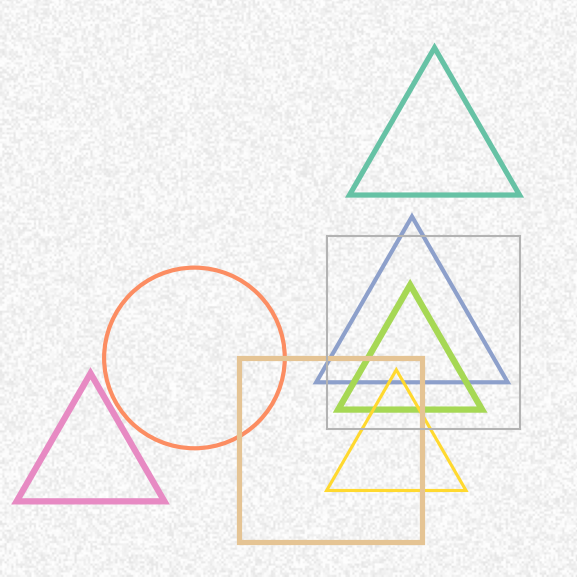[{"shape": "triangle", "thickness": 2.5, "radius": 0.85, "center": [0.752, 0.746]}, {"shape": "circle", "thickness": 2, "radius": 0.78, "center": [0.337, 0.379]}, {"shape": "triangle", "thickness": 2, "radius": 0.96, "center": [0.713, 0.433]}, {"shape": "triangle", "thickness": 3, "radius": 0.74, "center": [0.157, 0.205]}, {"shape": "triangle", "thickness": 3, "radius": 0.72, "center": [0.71, 0.362]}, {"shape": "triangle", "thickness": 1.5, "radius": 0.7, "center": [0.686, 0.219]}, {"shape": "square", "thickness": 2.5, "radius": 0.79, "center": [0.572, 0.22]}, {"shape": "square", "thickness": 1, "radius": 0.83, "center": [0.733, 0.423]}]